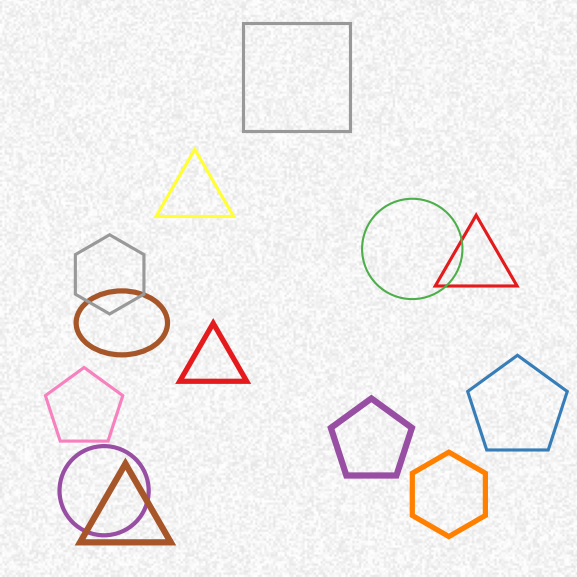[{"shape": "triangle", "thickness": 1.5, "radius": 0.41, "center": [0.825, 0.545]}, {"shape": "triangle", "thickness": 2.5, "radius": 0.33, "center": [0.369, 0.372]}, {"shape": "pentagon", "thickness": 1.5, "radius": 0.45, "center": [0.896, 0.293]}, {"shape": "circle", "thickness": 1, "radius": 0.43, "center": [0.714, 0.568]}, {"shape": "circle", "thickness": 2, "radius": 0.39, "center": [0.18, 0.149]}, {"shape": "pentagon", "thickness": 3, "radius": 0.37, "center": [0.643, 0.235]}, {"shape": "hexagon", "thickness": 2.5, "radius": 0.37, "center": [0.777, 0.143]}, {"shape": "triangle", "thickness": 1.5, "radius": 0.39, "center": [0.337, 0.663]}, {"shape": "triangle", "thickness": 3, "radius": 0.45, "center": [0.217, 0.105]}, {"shape": "oval", "thickness": 2.5, "radius": 0.4, "center": [0.211, 0.44]}, {"shape": "pentagon", "thickness": 1.5, "radius": 0.35, "center": [0.146, 0.292]}, {"shape": "hexagon", "thickness": 1.5, "radius": 0.34, "center": [0.19, 0.524]}, {"shape": "square", "thickness": 1.5, "radius": 0.46, "center": [0.513, 0.866]}]